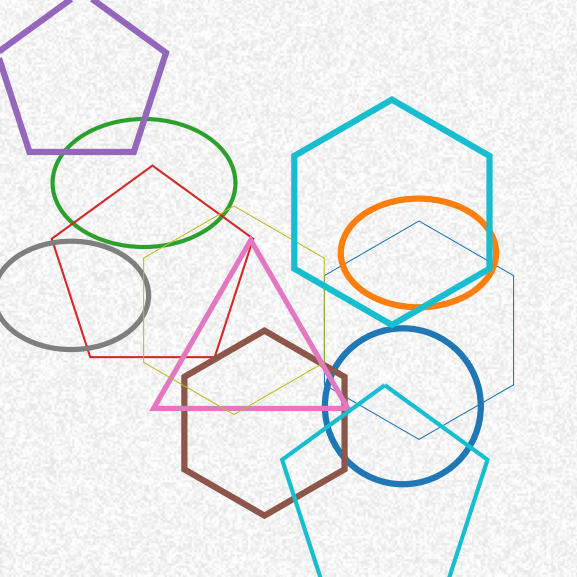[{"shape": "hexagon", "thickness": 0.5, "radius": 0.95, "center": [0.726, 0.427]}, {"shape": "circle", "thickness": 3, "radius": 0.68, "center": [0.698, 0.296]}, {"shape": "oval", "thickness": 3, "radius": 0.67, "center": [0.725, 0.561]}, {"shape": "oval", "thickness": 2, "radius": 0.79, "center": [0.249, 0.682]}, {"shape": "pentagon", "thickness": 1, "radius": 0.92, "center": [0.264, 0.529]}, {"shape": "pentagon", "thickness": 3, "radius": 0.77, "center": [0.141, 0.86]}, {"shape": "hexagon", "thickness": 3, "radius": 0.8, "center": [0.458, 0.266]}, {"shape": "triangle", "thickness": 2.5, "radius": 0.97, "center": [0.434, 0.389]}, {"shape": "oval", "thickness": 2.5, "radius": 0.67, "center": [0.123, 0.488]}, {"shape": "hexagon", "thickness": 0.5, "radius": 0.9, "center": [0.405, 0.462]}, {"shape": "hexagon", "thickness": 3, "radius": 0.98, "center": [0.679, 0.632]}, {"shape": "pentagon", "thickness": 2, "radius": 0.93, "center": [0.666, 0.145]}]